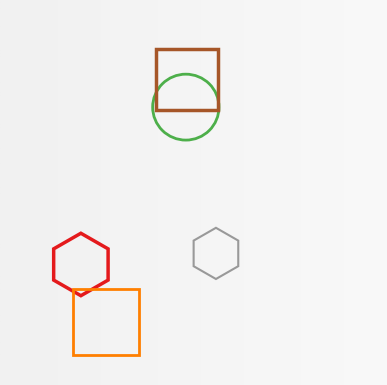[{"shape": "hexagon", "thickness": 2.5, "radius": 0.41, "center": [0.209, 0.313]}, {"shape": "circle", "thickness": 2, "radius": 0.43, "center": [0.48, 0.722]}, {"shape": "square", "thickness": 2, "radius": 0.43, "center": [0.273, 0.163]}, {"shape": "square", "thickness": 2.5, "radius": 0.4, "center": [0.483, 0.793]}, {"shape": "hexagon", "thickness": 1.5, "radius": 0.33, "center": [0.557, 0.342]}]